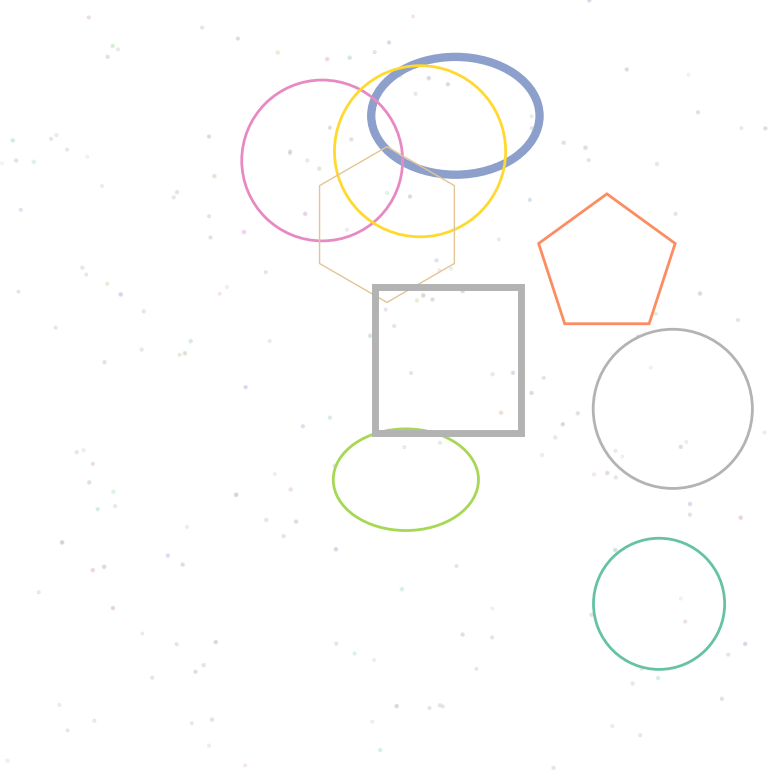[{"shape": "circle", "thickness": 1, "radius": 0.43, "center": [0.856, 0.216]}, {"shape": "pentagon", "thickness": 1, "radius": 0.47, "center": [0.788, 0.655]}, {"shape": "oval", "thickness": 3, "radius": 0.55, "center": [0.591, 0.85]}, {"shape": "circle", "thickness": 1, "radius": 0.52, "center": [0.418, 0.792]}, {"shape": "oval", "thickness": 1, "radius": 0.47, "center": [0.527, 0.377]}, {"shape": "circle", "thickness": 1, "radius": 0.56, "center": [0.546, 0.804]}, {"shape": "hexagon", "thickness": 0.5, "radius": 0.51, "center": [0.503, 0.708]}, {"shape": "square", "thickness": 2.5, "radius": 0.47, "center": [0.582, 0.532]}, {"shape": "circle", "thickness": 1, "radius": 0.52, "center": [0.874, 0.469]}]